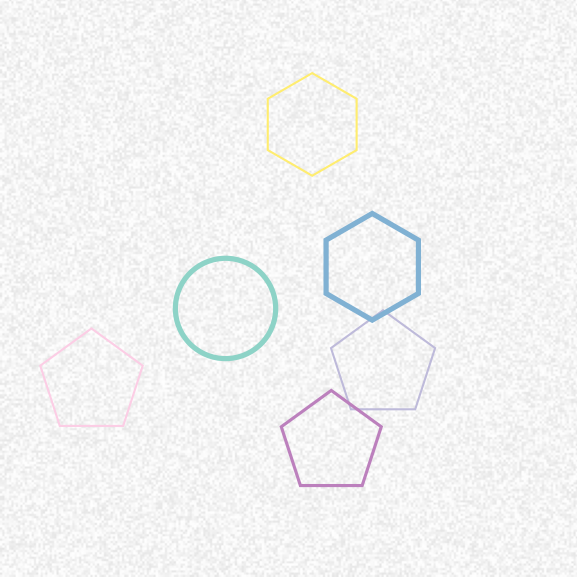[{"shape": "circle", "thickness": 2.5, "radius": 0.43, "center": [0.391, 0.465]}, {"shape": "pentagon", "thickness": 1, "radius": 0.47, "center": [0.663, 0.367]}, {"shape": "hexagon", "thickness": 2.5, "radius": 0.46, "center": [0.645, 0.537]}, {"shape": "pentagon", "thickness": 1, "radius": 0.47, "center": [0.158, 0.337]}, {"shape": "pentagon", "thickness": 1.5, "radius": 0.46, "center": [0.574, 0.232]}, {"shape": "hexagon", "thickness": 1, "radius": 0.44, "center": [0.541, 0.784]}]